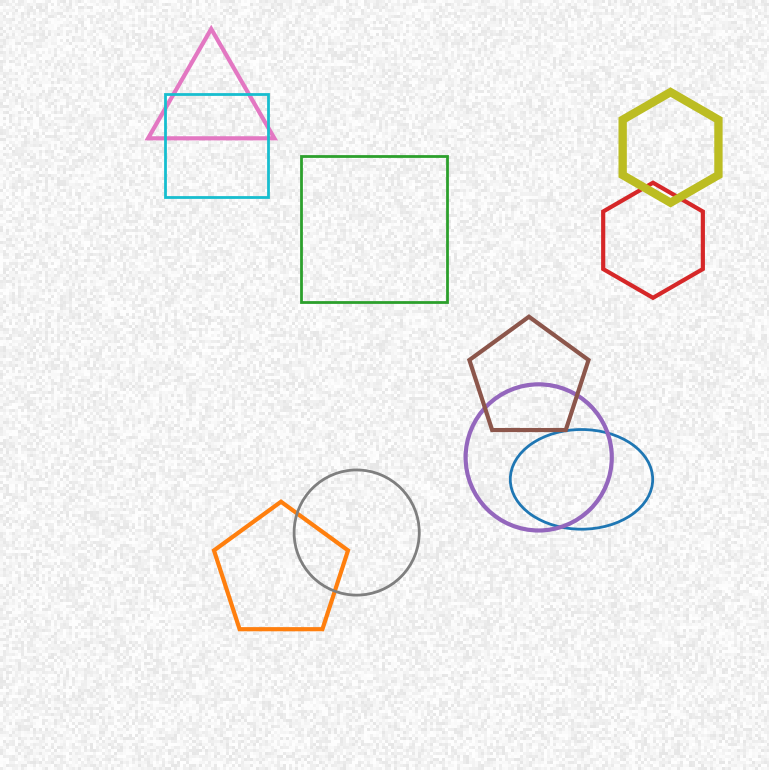[{"shape": "oval", "thickness": 1, "radius": 0.46, "center": [0.755, 0.377]}, {"shape": "pentagon", "thickness": 1.5, "radius": 0.46, "center": [0.365, 0.257]}, {"shape": "square", "thickness": 1, "radius": 0.47, "center": [0.486, 0.702]}, {"shape": "hexagon", "thickness": 1.5, "radius": 0.37, "center": [0.848, 0.688]}, {"shape": "circle", "thickness": 1.5, "radius": 0.47, "center": [0.7, 0.406]}, {"shape": "pentagon", "thickness": 1.5, "radius": 0.41, "center": [0.687, 0.507]}, {"shape": "triangle", "thickness": 1.5, "radius": 0.47, "center": [0.274, 0.868]}, {"shape": "circle", "thickness": 1, "radius": 0.41, "center": [0.463, 0.308]}, {"shape": "hexagon", "thickness": 3, "radius": 0.36, "center": [0.871, 0.809]}, {"shape": "square", "thickness": 1, "radius": 0.33, "center": [0.281, 0.811]}]